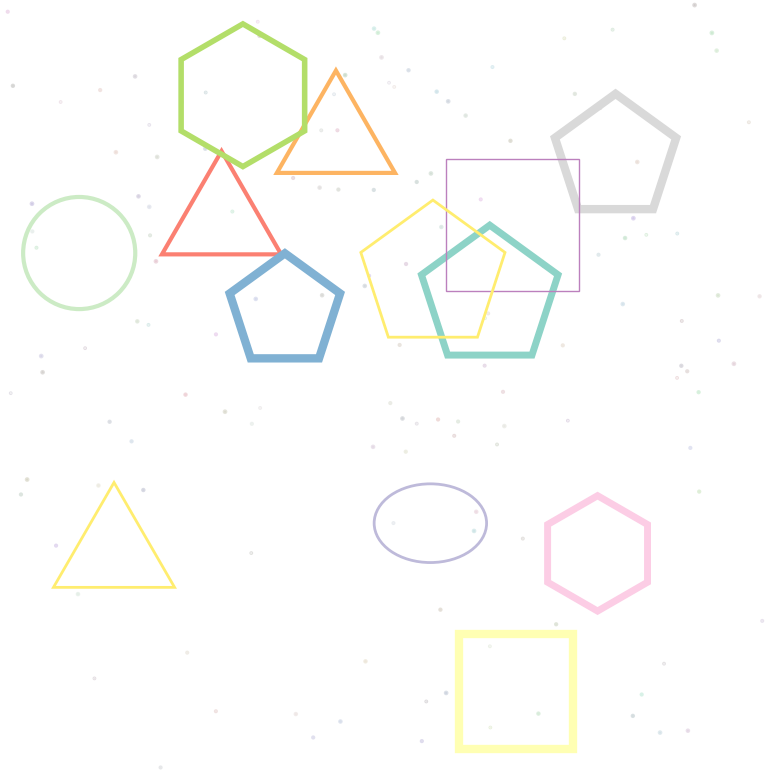[{"shape": "pentagon", "thickness": 2.5, "radius": 0.47, "center": [0.636, 0.614]}, {"shape": "square", "thickness": 3, "radius": 0.37, "center": [0.67, 0.102]}, {"shape": "oval", "thickness": 1, "radius": 0.37, "center": [0.559, 0.321]}, {"shape": "triangle", "thickness": 1.5, "radius": 0.45, "center": [0.288, 0.714]}, {"shape": "pentagon", "thickness": 3, "radius": 0.38, "center": [0.37, 0.596]}, {"shape": "triangle", "thickness": 1.5, "radius": 0.44, "center": [0.436, 0.82]}, {"shape": "hexagon", "thickness": 2, "radius": 0.46, "center": [0.315, 0.876]}, {"shape": "hexagon", "thickness": 2.5, "radius": 0.37, "center": [0.776, 0.281]}, {"shape": "pentagon", "thickness": 3, "radius": 0.41, "center": [0.799, 0.795]}, {"shape": "square", "thickness": 0.5, "radius": 0.43, "center": [0.666, 0.708]}, {"shape": "circle", "thickness": 1.5, "radius": 0.36, "center": [0.103, 0.671]}, {"shape": "triangle", "thickness": 1, "radius": 0.45, "center": [0.148, 0.283]}, {"shape": "pentagon", "thickness": 1, "radius": 0.49, "center": [0.562, 0.642]}]